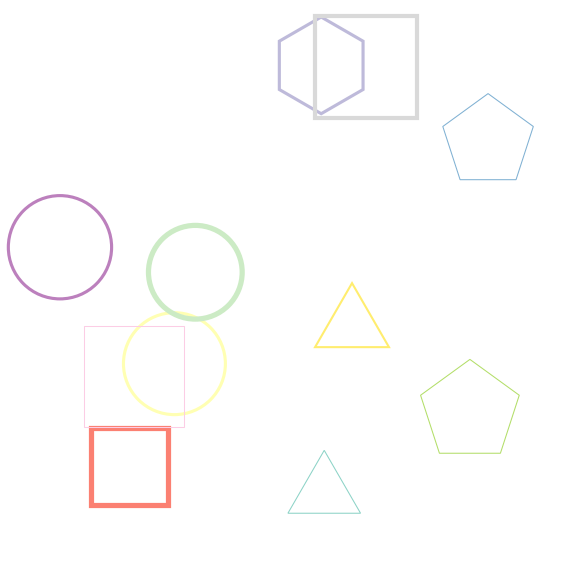[{"shape": "triangle", "thickness": 0.5, "radius": 0.36, "center": [0.561, 0.147]}, {"shape": "circle", "thickness": 1.5, "radius": 0.44, "center": [0.302, 0.369]}, {"shape": "hexagon", "thickness": 1.5, "radius": 0.42, "center": [0.556, 0.886]}, {"shape": "square", "thickness": 2.5, "radius": 0.34, "center": [0.224, 0.191]}, {"shape": "pentagon", "thickness": 0.5, "radius": 0.41, "center": [0.845, 0.755]}, {"shape": "pentagon", "thickness": 0.5, "radius": 0.45, "center": [0.814, 0.287]}, {"shape": "square", "thickness": 0.5, "radius": 0.43, "center": [0.232, 0.347]}, {"shape": "square", "thickness": 2, "radius": 0.44, "center": [0.634, 0.883]}, {"shape": "circle", "thickness": 1.5, "radius": 0.45, "center": [0.104, 0.571]}, {"shape": "circle", "thickness": 2.5, "radius": 0.41, "center": [0.338, 0.528]}, {"shape": "triangle", "thickness": 1, "radius": 0.37, "center": [0.61, 0.435]}]